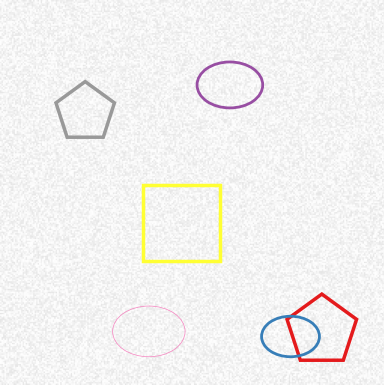[{"shape": "pentagon", "thickness": 2.5, "radius": 0.47, "center": [0.836, 0.141]}, {"shape": "oval", "thickness": 2, "radius": 0.38, "center": [0.755, 0.126]}, {"shape": "oval", "thickness": 2, "radius": 0.43, "center": [0.597, 0.779]}, {"shape": "square", "thickness": 2.5, "radius": 0.5, "center": [0.472, 0.421]}, {"shape": "oval", "thickness": 0.5, "radius": 0.47, "center": [0.387, 0.139]}, {"shape": "pentagon", "thickness": 2.5, "radius": 0.4, "center": [0.221, 0.708]}]